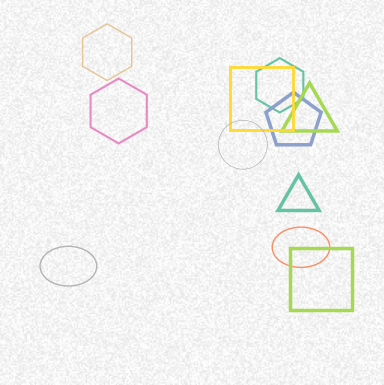[{"shape": "triangle", "thickness": 2.5, "radius": 0.31, "center": [0.775, 0.484]}, {"shape": "hexagon", "thickness": 1.5, "radius": 0.35, "center": [0.727, 0.778]}, {"shape": "oval", "thickness": 1, "radius": 0.37, "center": [0.782, 0.358]}, {"shape": "pentagon", "thickness": 2.5, "radius": 0.38, "center": [0.762, 0.685]}, {"shape": "hexagon", "thickness": 1.5, "radius": 0.42, "center": [0.308, 0.712]}, {"shape": "triangle", "thickness": 2.5, "radius": 0.42, "center": [0.804, 0.701]}, {"shape": "square", "thickness": 2.5, "radius": 0.4, "center": [0.834, 0.275]}, {"shape": "square", "thickness": 2, "radius": 0.41, "center": [0.68, 0.744]}, {"shape": "hexagon", "thickness": 1, "radius": 0.37, "center": [0.278, 0.865]}, {"shape": "oval", "thickness": 1, "radius": 0.37, "center": [0.178, 0.309]}, {"shape": "circle", "thickness": 0.5, "radius": 0.32, "center": [0.631, 0.624]}]